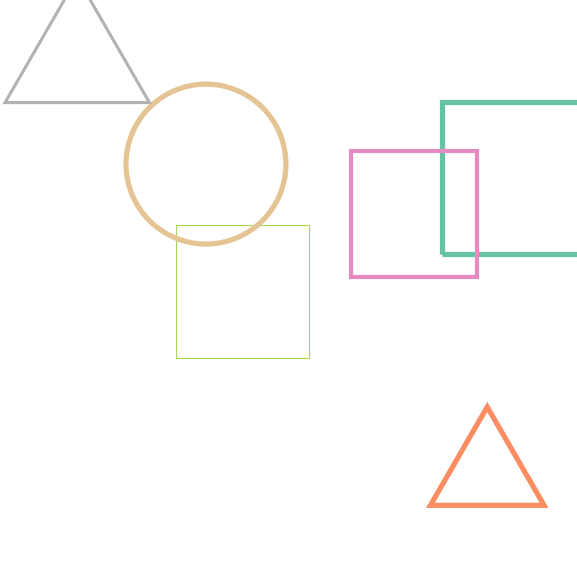[{"shape": "square", "thickness": 2.5, "radius": 0.66, "center": [0.898, 0.691]}, {"shape": "triangle", "thickness": 2.5, "radius": 0.57, "center": [0.844, 0.181]}, {"shape": "square", "thickness": 2, "radius": 0.55, "center": [0.716, 0.629]}, {"shape": "square", "thickness": 0.5, "radius": 0.58, "center": [0.421, 0.495]}, {"shape": "circle", "thickness": 2.5, "radius": 0.69, "center": [0.357, 0.715]}, {"shape": "triangle", "thickness": 1.5, "radius": 0.72, "center": [0.134, 0.894]}]